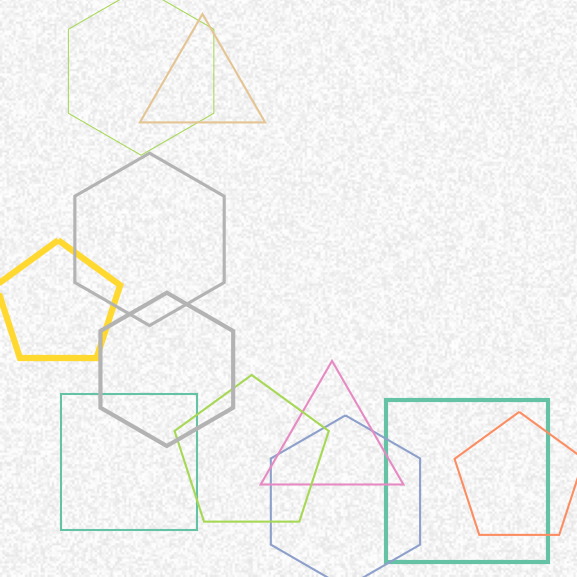[{"shape": "square", "thickness": 1, "radius": 0.59, "center": [0.224, 0.2]}, {"shape": "square", "thickness": 2, "radius": 0.7, "center": [0.809, 0.167]}, {"shape": "pentagon", "thickness": 1, "radius": 0.59, "center": [0.899, 0.168]}, {"shape": "hexagon", "thickness": 1, "radius": 0.75, "center": [0.598, 0.131]}, {"shape": "triangle", "thickness": 1, "radius": 0.71, "center": [0.575, 0.232]}, {"shape": "hexagon", "thickness": 0.5, "radius": 0.73, "center": [0.244, 0.876]}, {"shape": "pentagon", "thickness": 1, "radius": 0.7, "center": [0.436, 0.209]}, {"shape": "pentagon", "thickness": 3, "radius": 0.56, "center": [0.101, 0.47]}, {"shape": "triangle", "thickness": 1, "radius": 0.63, "center": [0.351, 0.85]}, {"shape": "hexagon", "thickness": 2, "radius": 0.66, "center": [0.289, 0.36]}, {"shape": "hexagon", "thickness": 1.5, "radius": 0.75, "center": [0.259, 0.585]}]